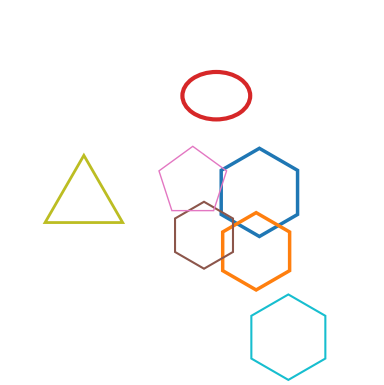[{"shape": "hexagon", "thickness": 2.5, "radius": 0.57, "center": [0.674, 0.5]}, {"shape": "hexagon", "thickness": 2.5, "radius": 0.5, "center": [0.665, 0.347]}, {"shape": "oval", "thickness": 3, "radius": 0.44, "center": [0.562, 0.751]}, {"shape": "hexagon", "thickness": 1.5, "radius": 0.43, "center": [0.53, 0.389]}, {"shape": "pentagon", "thickness": 1, "radius": 0.46, "center": [0.501, 0.528]}, {"shape": "triangle", "thickness": 2, "radius": 0.58, "center": [0.218, 0.48]}, {"shape": "hexagon", "thickness": 1.5, "radius": 0.55, "center": [0.749, 0.124]}]